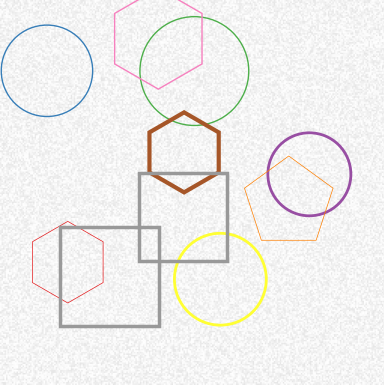[{"shape": "hexagon", "thickness": 0.5, "radius": 0.53, "center": [0.176, 0.319]}, {"shape": "circle", "thickness": 1, "radius": 0.59, "center": [0.122, 0.816]}, {"shape": "circle", "thickness": 1, "radius": 0.71, "center": [0.505, 0.815]}, {"shape": "circle", "thickness": 2, "radius": 0.54, "center": [0.804, 0.547]}, {"shape": "pentagon", "thickness": 0.5, "radius": 0.61, "center": [0.75, 0.474]}, {"shape": "circle", "thickness": 2, "radius": 0.6, "center": [0.572, 0.275]}, {"shape": "hexagon", "thickness": 3, "radius": 0.52, "center": [0.478, 0.604]}, {"shape": "hexagon", "thickness": 1, "radius": 0.66, "center": [0.411, 0.9]}, {"shape": "square", "thickness": 2.5, "radius": 0.57, "center": [0.475, 0.436]}, {"shape": "square", "thickness": 2.5, "radius": 0.64, "center": [0.284, 0.282]}]